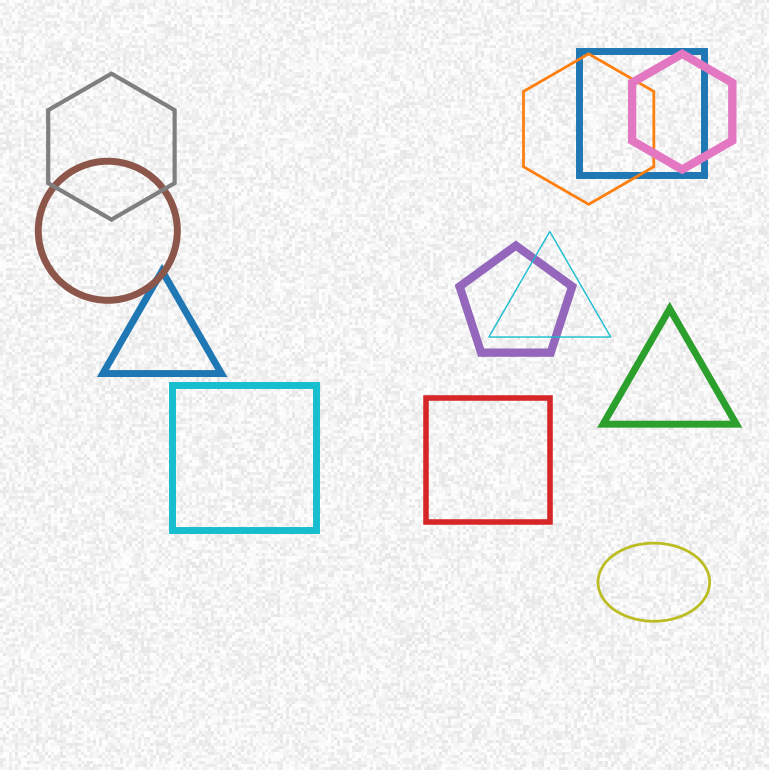[{"shape": "square", "thickness": 2.5, "radius": 0.4, "center": [0.833, 0.853]}, {"shape": "triangle", "thickness": 2.5, "radius": 0.44, "center": [0.211, 0.559]}, {"shape": "hexagon", "thickness": 1, "radius": 0.49, "center": [0.764, 0.832]}, {"shape": "triangle", "thickness": 2.5, "radius": 0.5, "center": [0.87, 0.499]}, {"shape": "square", "thickness": 2, "radius": 0.4, "center": [0.633, 0.403]}, {"shape": "pentagon", "thickness": 3, "radius": 0.38, "center": [0.67, 0.604]}, {"shape": "circle", "thickness": 2.5, "radius": 0.45, "center": [0.14, 0.7]}, {"shape": "hexagon", "thickness": 3, "radius": 0.38, "center": [0.886, 0.855]}, {"shape": "hexagon", "thickness": 1.5, "radius": 0.47, "center": [0.145, 0.81]}, {"shape": "oval", "thickness": 1, "radius": 0.36, "center": [0.849, 0.244]}, {"shape": "square", "thickness": 2.5, "radius": 0.47, "center": [0.317, 0.406]}, {"shape": "triangle", "thickness": 0.5, "radius": 0.46, "center": [0.714, 0.608]}]